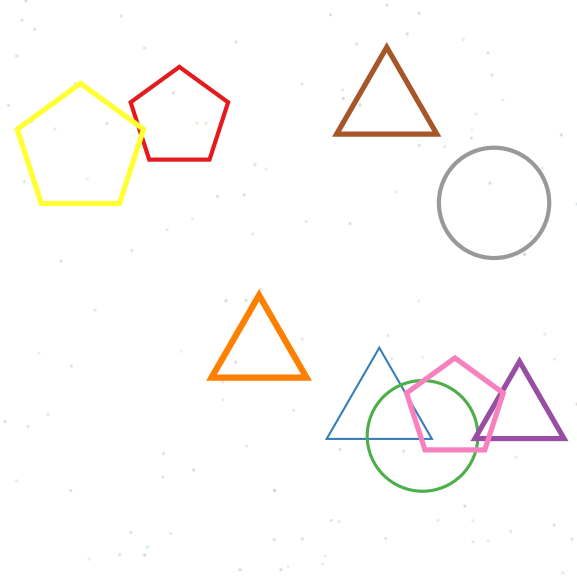[{"shape": "pentagon", "thickness": 2, "radius": 0.44, "center": [0.311, 0.795]}, {"shape": "triangle", "thickness": 1, "radius": 0.53, "center": [0.657, 0.292]}, {"shape": "circle", "thickness": 1.5, "radius": 0.48, "center": [0.732, 0.244]}, {"shape": "triangle", "thickness": 2.5, "radius": 0.45, "center": [0.9, 0.284]}, {"shape": "triangle", "thickness": 3, "radius": 0.48, "center": [0.449, 0.393]}, {"shape": "pentagon", "thickness": 2.5, "radius": 0.57, "center": [0.139, 0.74]}, {"shape": "triangle", "thickness": 2.5, "radius": 0.5, "center": [0.67, 0.817]}, {"shape": "pentagon", "thickness": 2.5, "radius": 0.44, "center": [0.788, 0.291]}, {"shape": "circle", "thickness": 2, "radius": 0.48, "center": [0.856, 0.648]}]